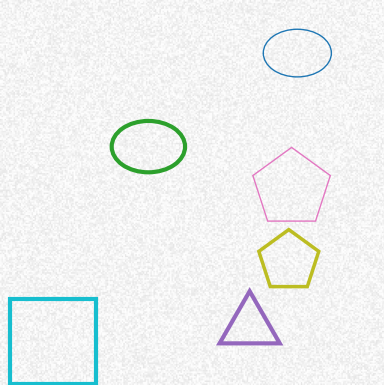[{"shape": "oval", "thickness": 1, "radius": 0.44, "center": [0.772, 0.862]}, {"shape": "oval", "thickness": 3, "radius": 0.48, "center": [0.385, 0.619]}, {"shape": "triangle", "thickness": 3, "radius": 0.45, "center": [0.649, 0.153]}, {"shape": "pentagon", "thickness": 1, "radius": 0.53, "center": [0.757, 0.511]}, {"shape": "pentagon", "thickness": 2.5, "radius": 0.41, "center": [0.75, 0.322]}, {"shape": "square", "thickness": 3, "radius": 0.55, "center": [0.138, 0.112]}]